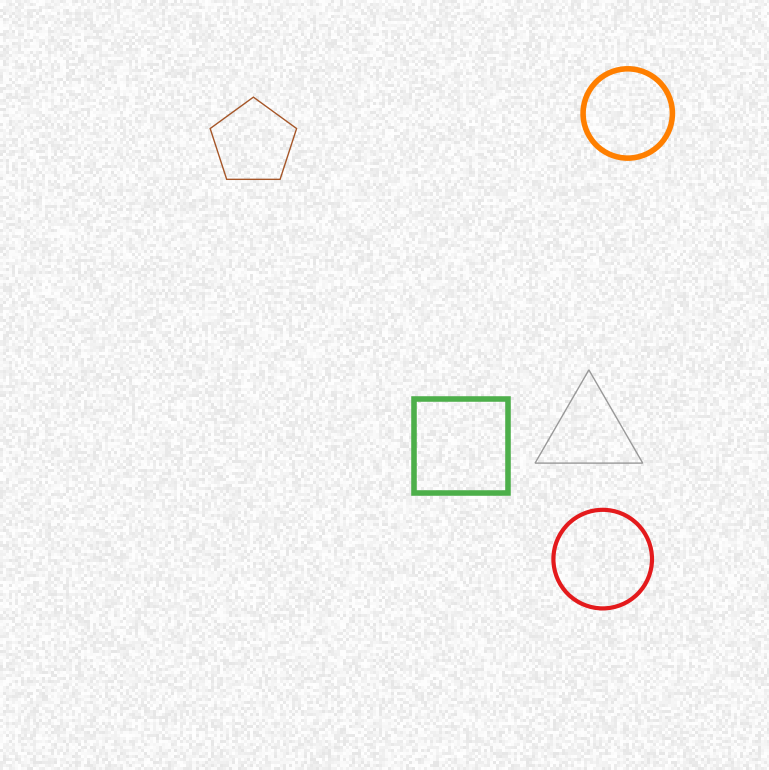[{"shape": "circle", "thickness": 1.5, "radius": 0.32, "center": [0.783, 0.274]}, {"shape": "square", "thickness": 2, "radius": 0.3, "center": [0.598, 0.421]}, {"shape": "circle", "thickness": 2, "radius": 0.29, "center": [0.815, 0.853]}, {"shape": "pentagon", "thickness": 0.5, "radius": 0.3, "center": [0.329, 0.815]}, {"shape": "triangle", "thickness": 0.5, "radius": 0.4, "center": [0.765, 0.439]}]